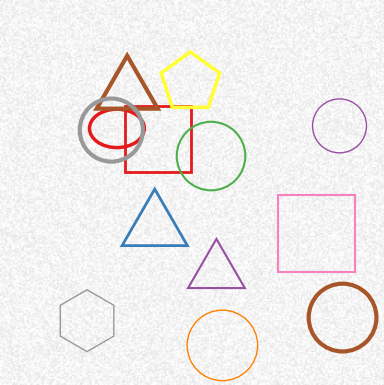[{"shape": "square", "thickness": 2, "radius": 0.43, "center": [0.41, 0.638]}, {"shape": "oval", "thickness": 2.5, "radius": 0.36, "center": [0.304, 0.666]}, {"shape": "triangle", "thickness": 2, "radius": 0.49, "center": [0.402, 0.411]}, {"shape": "circle", "thickness": 1.5, "radius": 0.45, "center": [0.548, 0.595]}, {"shape": "circle", "thickness": 1, "radius": 0.35, "center": [0.882, 0.673]}, {"shape": "triangle", "thickness": 1.5, "radius": 0.43, "center": [0.562, 0.294]}, {"shape": "circle", "thickness": 1, "radius": 0.46, "center": [0.578, 0.103]}, {"shape": "pentagon", "thickness": 2.5, "radius": 0.4, "center": [0.494, 0.786]}, {"shape": "circle", "thickness": 3, "radius": 0.44, "center": [0.89, 0.175]}, {"shape": "triangle", "thickness": 3, "radius": 0.46, "center": [0.33, 0.764]}, {"shape": "square", "thickness": 1.5, "radius": 0.5, "center": [0.821, 0.394]}, {"shape": "hexagon", "thickness": 1, "radius": 0.4, "center": [0.226, 0.167]}, {"shape": "circle", "thickness": 3, "radius": 0.41, "center": [0.289, 0.662]}]